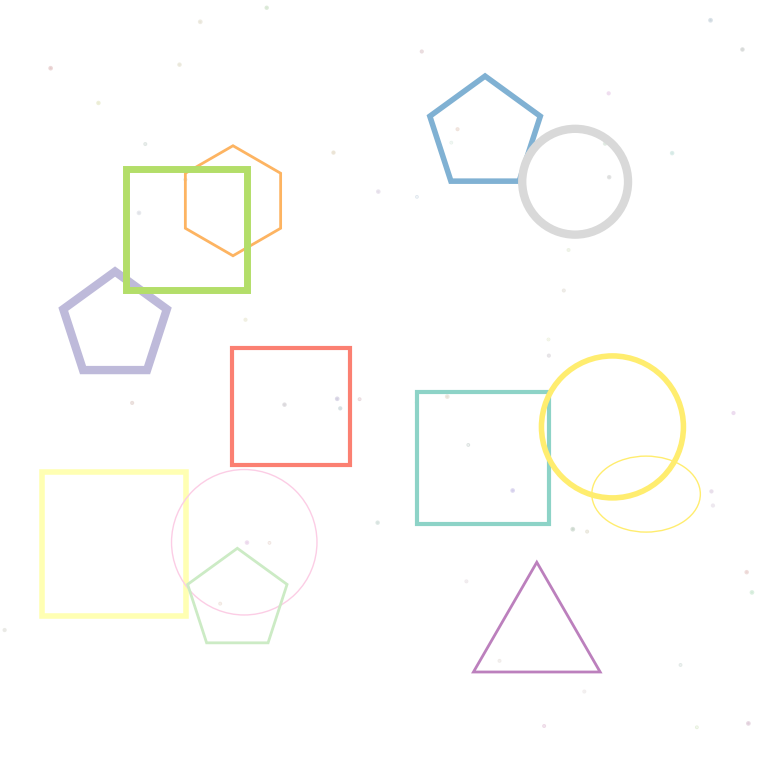[{"shape": "square", "thickness": 1.5, "radius": 0.43, "center": [0.627, 0.405]}, {"shape": "square", "thickness": 2, "radius": 0.47, "center": [0.148, 0.294]}, {"shape": "pentagon", "thickness": 3, "radius": 0.35, "center": [0.149, 0.577]}, {"shape": "square", "thickness": 1.5, "radius": 0.38, "center": [0.378, 0.472]}, {"shape": "pentagon", "thickness": 2, "radius": 0.38, "center": [0.63, 0.826]}, {"shape": "hexagon", "thickness": 1, "radius": 0.36, "center": [0.303, 0.739]}, {"shape": "square", "thickness": 2.5, "radius": 0.39, "center": [0.242, 0.702]}, {"shape": "circle", "thickness": 0.5, "radius": 0.47, "center": [0.317, 0.296]}, {"shape": "circle", "thickness": 3, "radius": 0.34, "center": [0.747, 0.764]}, {"shape": "triangle", "thickness": 1, "radius": 0.47, "center": [0.697, 0.175]}, {"shape": "pentagon", "thickness": 1, "radius": 0.34, "center": [0.308, 0.22]}, {"shape": "circle", "thickness": 2, "radius": 0.46, "center": [0.795, 0.446]}, {"shape": "oval", "thickness": 0.5, "radius": 0.35, "center": [0.839, 0.358]}]